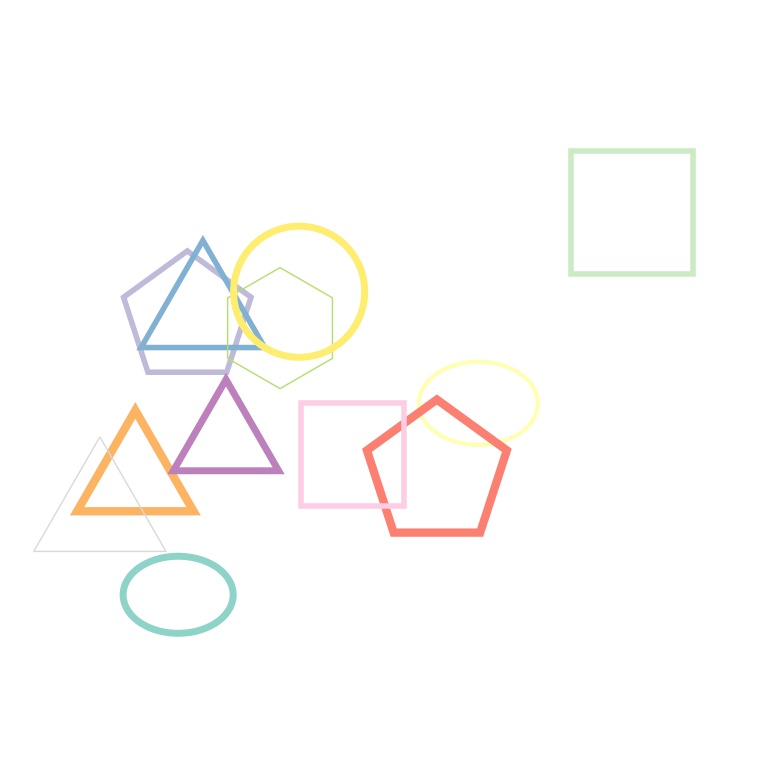[{"shape": "oval", "thickness": 2.5, "radius": 0.36, "center": [0.231, 0.228]}, {"shape": "oval", "thickness": 1.5, "radius": 0.39, "center": [0.621, 0.476]}, {"shape": "pentagon", "thickness": 2, "radius": 0.44, "center": [0.243, 0.587]}, {"shape": "pentagon", "thickness": 3, "radius": 0.48, "center": [0.567, 0.386]}, {"shape": "triangle", "thickness": 2, "radius": 0.46, "center": [0.264, 0.595]}, {"shape": "triangle", "thickness": 3, "radius": 0.44, "center": [0.176, 0.38]}, {"shape": "hexagon", "thickness": 0.5, "radius": 0.39, "center": [0.364, 0.574]}, {"shape": "square", "thickness": 2, "radius": 0.33, "center": [0.458, 0.41]}, {"shape": "triangle", "thickness": 0.5, "radius": 0.5, "center": [0.13, 0.333]}, {"shape": "triangle", "thickness": 2.5, "radius": 0.39, "center": [0.293, 0.428]}, {"shape": "square", "thickness": 2, "radius": 0.4, "center": [0.82, 0.724]}, {"shape": "circle", "thickness": 2.5, "radius": 0.43, "center": [0.388, 0.621]}]